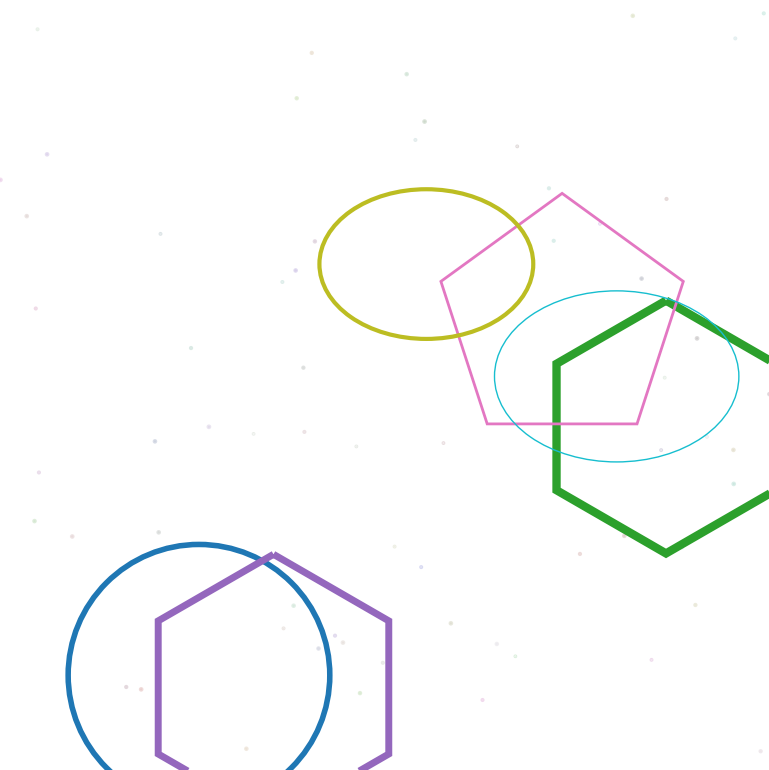[{"shape": "circle", "thickness": 2, "radius": 0.85, "center": [0.258, 0.123]}, {"shape": "hexagon", "thickness": 3, "radius": 0.82, "center": [0.865, 0.445]}, {"shape": "hexagon", "thickness": 2.5, "radius": 0.86, "center": [0.355, 0.107]}, {"shape": "pentagon", "thickness": 1, "radius": 0.83, "center": [0.73, 0.583]}, {"shape": "oval", "thickness": 1.5, "radius": 0.69, "center": [0.554, 0.657]}, {"shape": "oval", "thickness": 0.5, "radius": 0.79, "center": [0.801, 0.511]}]